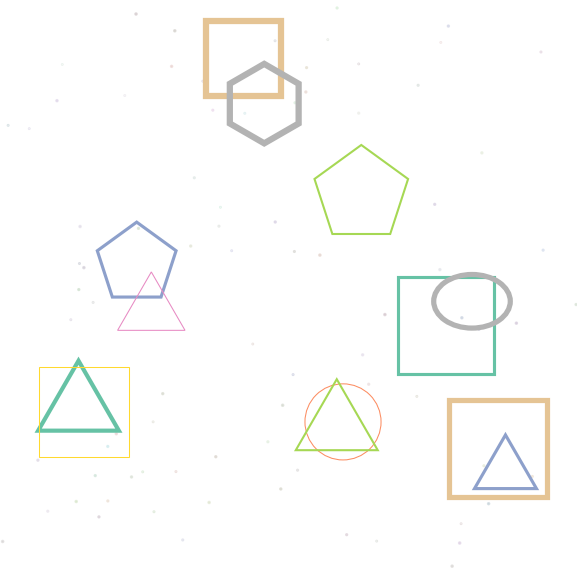[{"shape": "triangle", "thickness": 2, "radius": 0.4, "center": [0.136, 0.294]}, {"shape": "square", "thickness": 1.5, "radius": 0.42, "center": [0.772, 0.435]}, {"shape": "circle", "thickness": 0.5, "radius": 0.33, "center": [0.594, 0.269]}, {"shape": "triangle", "thickness": 1.5, "radius": 0.31, "center": [0.875, 0.184]}, {"shape": "pentagon", "thickness": 1.5, "radius": 0.36, "center": [0.237, 0.543]}, {"shape": "triangle", "thickness": 0.5, "radius": 0.34, "center": [0.262, 0.461]}, {"shape": "pentagon", "thickness": 1, "radius": 0.43, "center": [0.626, 0.663]}, {"shape": "triangle", "thickness": 1, "radius": 0.41, "center": [0.583, 0.261]}, {"shape": "square", "thickness": 0.5, "radius": 0.39, "center": [0.145, 0.286]}, {"shape": "square", "thickness": 3, "radius": 0.33, "center": [0.422, 0.898]}, {"shape": "square", "thickness": 2.5, "radius": 0.42, "center": [0.862, 0.222]}, {"shape": "oval", "thickness": 2.5, "radius": 0.33, "center": [0.817, 0.477]}, {"shape": "hexagon", "thickness": 3, "radius": 0.34, "center": [0.458, 0.82]}]